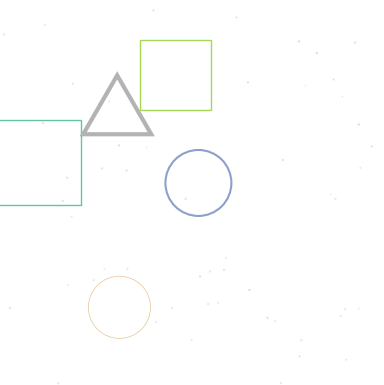[{"shape": "square", "thickness": 1, "radius": 0.55, "center": [0.101, 0.578]}, {"shape": "circle", "thickness": 1.5, "radius": 0.43, "center": [0.515, 0.525]}, {"shape": "square", "thickness": 1, "radius": 0.46, "center": [0.456, 0.806]}, {"shape": "circle", "thickness": 0.5, "radius": 0.4, "center": [0.31, 0.202]}, {"shape": "triangle", "thickness": 3, "radius": 0.51, "center": [0.304, 0.702]}]